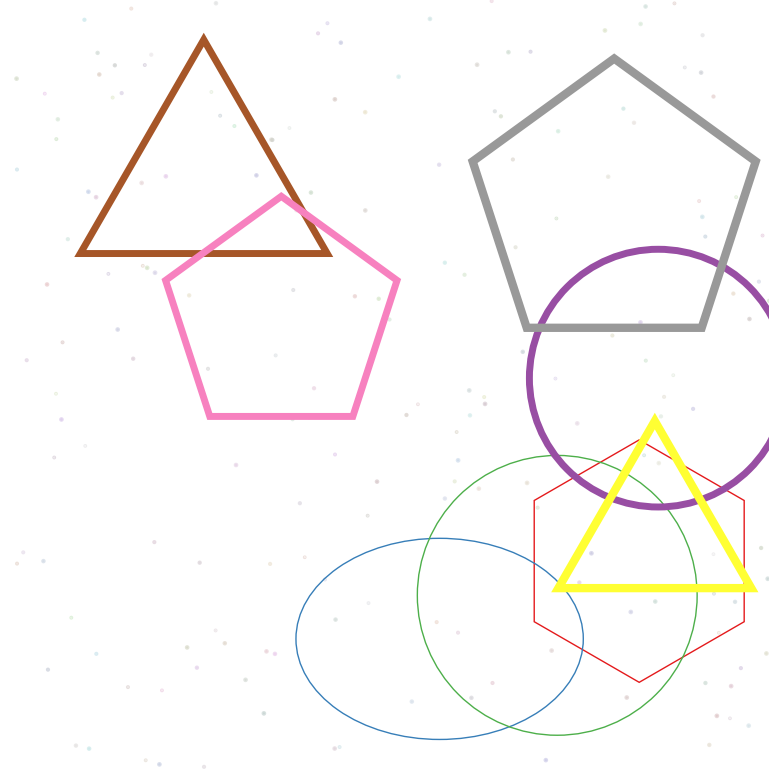[{"shape": "hexagon", "thickness": 0.5, "radius": 0.79, "center": [0.83, 0.271]}, {"shape": "oval", "thickness": 0.5, "radius": 0.93, "center": [0.571, 0.17]}, {"shape": "circle", "thickness": 0.5, "radius": 0.91, "center": [0.724, 0.227]}, {"shape": "circle", "thickness": 2.5, "radius": 0.84, "center": [0.855, 0.509]}, {"shape": "triangle", "thickness": 3, "radius": 0.72, "center": [0.85, 0.309]}, {"shape": "triangle", "thickness": 2.5, "radius": 0.93, "center": [0.265, 0.763]}, {"shape": "pentagon", "thickness": 2.5, "radius": 0.79, "center": [0.365, 0.587]}, {"shape": "pentagon", "thickness": 3, "radius": 0.97, "center": [0.798, 0.731]}]